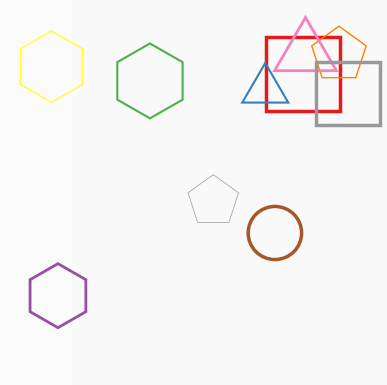[{"shape": "square", "thickness": 2.5, "radius": 0.48, "center": [0.782, 0.808]}, {"shape": "triangle", "thickness": 1.5, "radius": 0.34, "center": [0.685, 0.768]}, {"shape": "hexagon", "thickness": 1.5, "radius": 0.49, "center": [0.387, 0.79]}, {"shape": "hexagon", "thickness": 2, "radius": 0.42, "center": [0.15, 0.232]}, {"shape": "pentagon", "thickness": 1, "radius": 0.37, "center": [0.875, 0.858]}, {"shape": "hexagon", "thickness": 1, "radius": 0.46, "center": [0.133, 0.827]}, {"shape": "circle", "thickness": 2.5, "radius": 0.34, "center": [0.709, 0.395]}, {"shape": "triangle", "thickness": 2, "radius": 0.46, "center": [0.788, 0.863]}, {"shape": "pentagon", "thickness": 0.5, "radius": 0.34, "center": [0.55, 0.478]}, {"shape": "square", "thickness": 2.5, "radius": 0.41, "center": [0.898, 0.758]}]